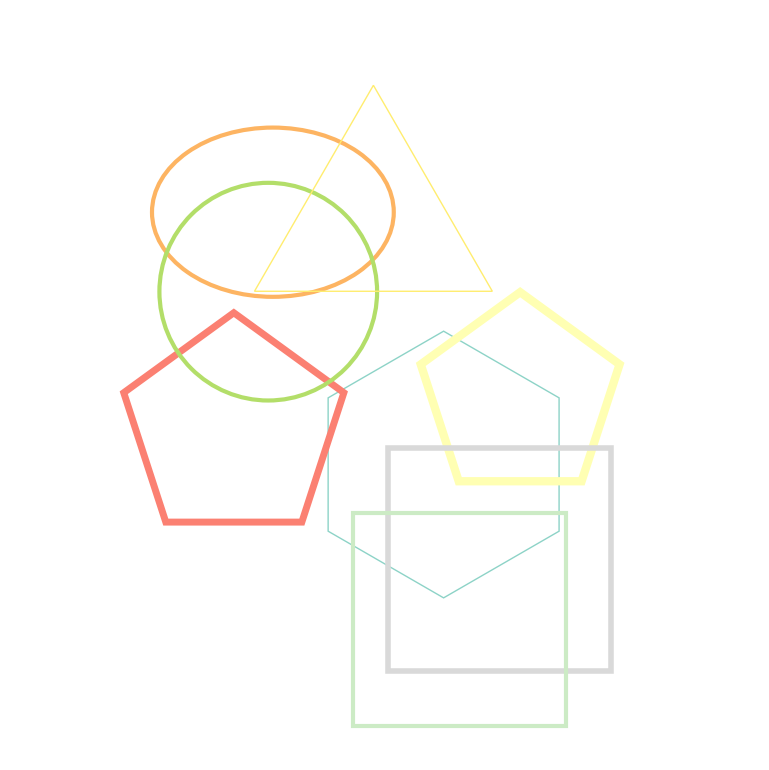[{"shape": "hexagon", "thickness": 0.5, "radius": 0.87, "center": [0.576, 0.397]}, {"shape": "pentagon", "thickness": 3, "radius": 0.68, "center": [0.676, 0.485]}, {"shape": "pentagon", "thickness": 2.5, "radius": 0.75, "center": [0.304, 0.444]}, {"shape": "oval", "thickness": 1.5, "radius": 0.78, "center": [0.354, 0.724]}, {"shape": "circle", "thickness": 1.5, "radius": 0.71, "center": [0.348, 0.621]}, {"shape": "square", "thickness": 2, "radius": 0.72, "center": [0.648, 0.274]}, {"shape": "square", "thickness": 1.5, "radius": 0.69, "center": [0.597, 0.195]}, {"shape": "triangle", "thickness": 0.5, "radius": 0.89, "center": [0.485, 0.711]}]